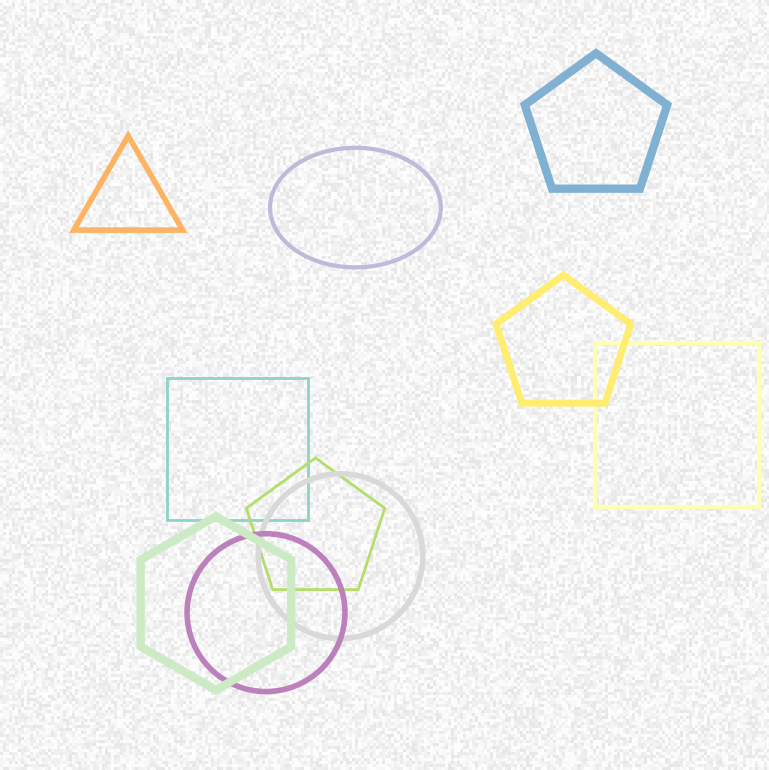[{"shape": "square", "thickness": 1, "radius": 0.46, "center": [0.308, 0.417]}, {"shape": "square", "thickness": 1.5, "radius": 0.53, "center": [0.879, 0.448]}, {"shape": "oval", "thickness": 1.5, "radius": 0.55, "center": [0.462, 0.73]}, {"shape": "pentagon", "thickness": 3, "radius": 0.49, "center": [0.774, 0.834]}, {"shape": "triangle", "thickness": 2, "radius": 0.41, "center": [0.166, 0.742]}, {"shape": "pentagon", "thickness": 1, "radius": 0.47, "center": [0.41, 0.311]}, {"shape": "circle", "thickness": 2, "radius": 0.53, "center": [0.442, 0.278]}, {"shape": "circle", "thickness": 2, "radius": 0.51, "center": [0.345, 0.204]}, {"shape": "hexagon", "thickness": 3, "radius": 0.56, "center": [0.28, 0.217]}, {"shape": "pentagon", "thickness": 2.5, "radius": 0.46, "center": [0.732, 0.551]}]